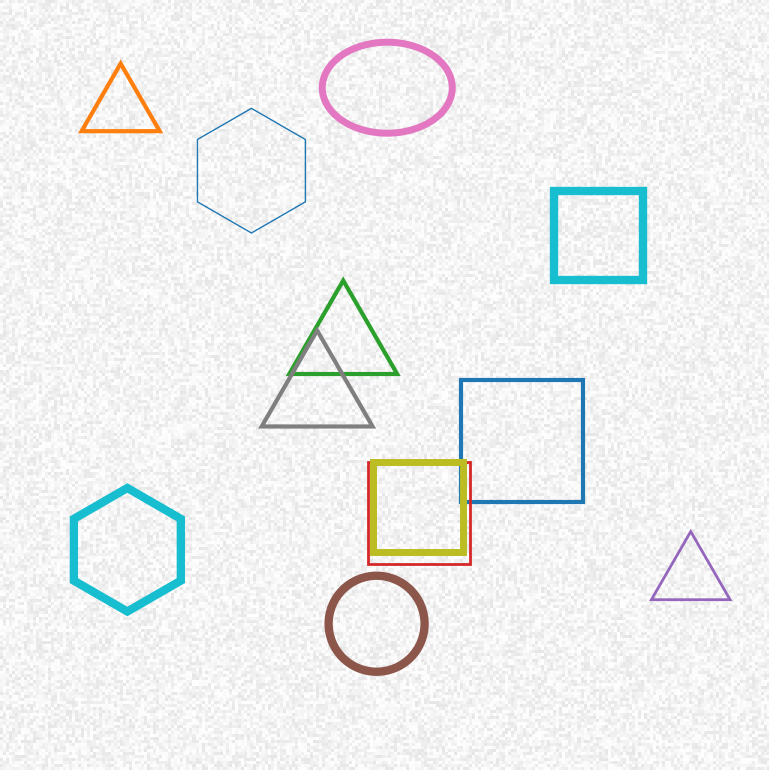[{"shape": "square", "thickness": 1.5, "radius": 0.4, "center": [0.678, 0.427]}, {"shape": "hexagon", "thickness": 0.5, "radius": 0.4, "center": [0.327, 0.778]}, {"shape": "triangle", "thickness": 1.5, "radius": 0.29, "center": [0.157, 0.859]}, {"shape": "triangle", "thickness": 1.5, "radius": 0.4, "center": [0.446, 0.555]}, {"shape": "square", "thickness": 1, "radius": 0.33, "center": [0.544, 0.334]}, {"shape": "triangle", "thickness": 1, "radius": 0.3, "center": [0.897, 0.251]}, {"shape": "circle", "thickness": 3, "radius": 0.31, "center": [0.489, 0.19]}, {"shape": "oval", "thickness": 2.5, "radius": 0.42, "center": [0.503, 0.886]}, {"shape": "triangle", "thickness": 1.5, "radius": 0.42, "center": [0.412, 0.488]}, {"shape": "square", "thickness": 2.5, "radius": 0.29, "center": [0.543, 0.342]}, {"shape": "square", "thickness": 3, "radius": 0.29, "center": [0.778, 0.695]}, {"shape": "hexagon", "thickness": 3, "radius": 0.4, "center": [0.165, 0.286]}]